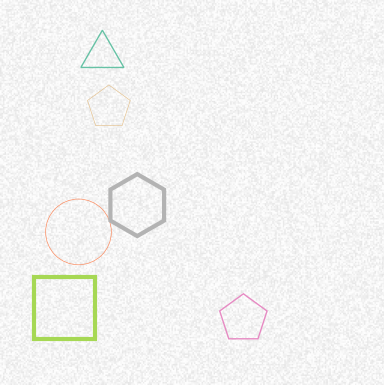[{"shape": "triangle", "thickness": 1, "radius": 0.32, "center": [0.266, 0.857]}, {"shape": "circle", "thickness": 0.5, "radius": 0.43, "center": [0.204, 0.398]}, {"shape": "pentagon", "thickness": 1, "radius": 0.32, "center": [0.632, 0.172]}, {"shape": "square", "thickness": 3, "radius": 0.4, "center": [0.168, 0.2]}, {"shape": "pentagon", "thickness": 0.5, "radius": 0.29, "center": [0.283, 0.721]}, {"shape": "hexagon", "thickness": 3, "radius": 0.4, "center": [0.356, 0.467]}]